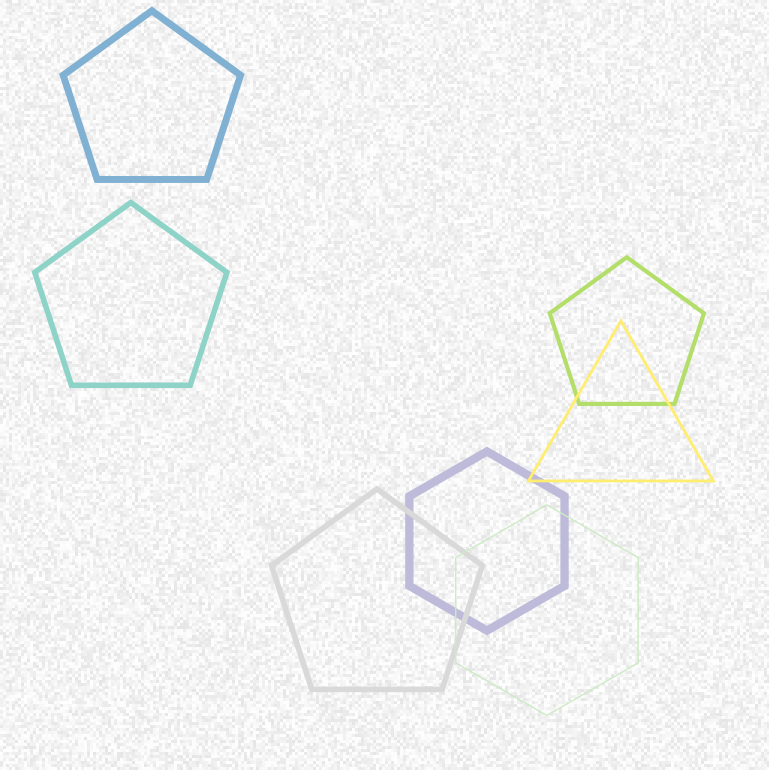[{"shape": "pentagon", "thickness": 2, "radius": 0.66, "center": [0.17, 0.606]}, {"shape": "hexagon", "thickness": 3, "radius": 0.58, "center": [0.632, 0.297]}, {"shape": "pentagon", "thickness": 2.5, "radius": 0.61, "center": [0.197, 0.865]}, {"shape": "pentagon", "thickness": 1.5, "radius": 0.53, "center": [0.814, 0.561]}, {"shape": "pentagon", "thickness": 2, "radius": 0.72, "center": [0.49, 0.221]}, {"shape": "hexagon", "thickness": 0.5, "radius": 0.68, "center": [0.71, 0.208]}, {"shape": "triangle", "thickness": 1, "radius": 0.69, "center": [0.806, 0.445]}]